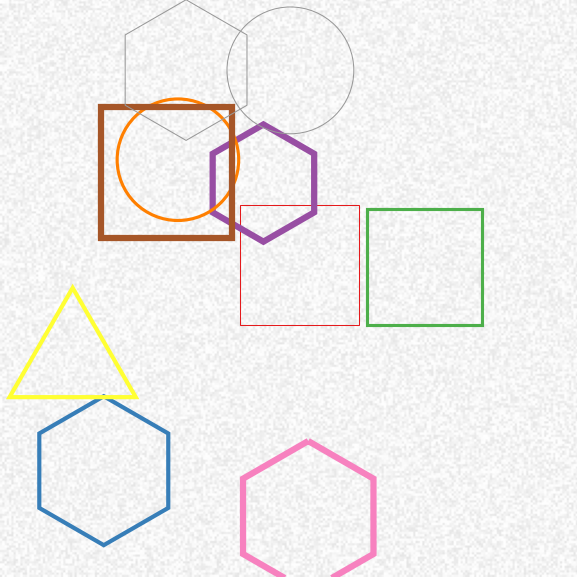[{"shape": "square", "thickness": 0.5, "radius": 0.52, "center": [0.518, 0.54]}, {"shape": "hexagon", "thickness": 2, "radius": 0.64, "center": [0.18, 0.184]}, {"shape": "square", "thickness": 1.5, "radius": 0.5, "center": [0.735, 0.537]}, {"shape": "hexagon", "thickness": 3, "radius": 0.51, "center": [0.456, 0.682]}, {"shape": "circle", "thickness": 1.5, "radius": 0.53, "center": [0.308, 0.723]}, {"shape": "triangle", "thickness": 2, "radius": 0.63, "center": [0.126, 0.375]}, {"shape": "square", "thickness": 3, "radius": 0.57, "center": [0.288, 0.7]}, {"shape": "hexagon", "thickness": 3, "radius": 0.65, "center": [0.534, 0.105]}, {"shape": "hexagon", "thickness": 0.5, "radius": 0.61, "center": [0.322, 0.878]}, {"shape": "circle", "thickness": 0.5, "radius": 0.55, "center": [0.503, 0.877]}]